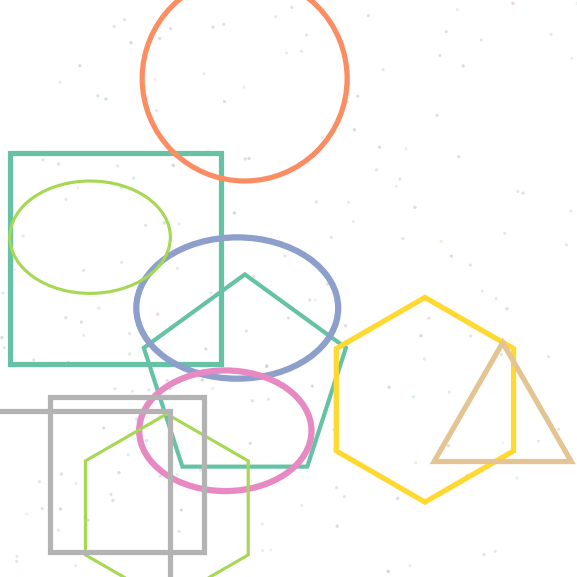[{"shape": "pentagon", "thickness": 2, "radius": 0.92, "center": [0.424, 0.34]}, {"shape": "square", "thickness": 2.5, "radius": 0.91, "center": [0.201, 0.551]}, {"shape": "circle", "thickness": 2.5, "radius": 0.89, "center": [0.424, 0.863]}, {"shape": "oval", "thickness": 3, "radius": 0.87, "center": [0.411, 0.466]}, {"shape": "oval", "thickness": 3, "radius": 0.75, "center": [0.39, 0.253]}, {"shape": "oval", "thickness": 1.5, "radius": 0.69, "center": [0.156, 0.588]}, {"shape": "hexagon", "thickness": 1.5, "radius": 0.81, "center": [0.289, 0.12]}, {"shape": "hexagon", "thickness": 2.5, "radius": 0.89, "center": [0.736, 0.307]}, {"shape": "triangle", "thickness": 2.5, "radius": 0.69, "center": [0.87, 0.269]}, {"shape": "square", "thickness": 2.5, "radius": 0.67, "center": [0.22, 0.178]}, {"shape": "square", "thickness": 2.5, "radius": 0.92, "center": [0.11, 0.103]}]